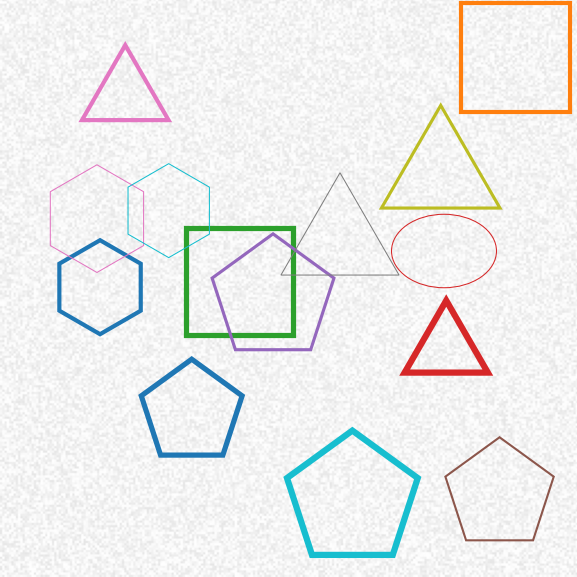[{"shape": "pentagon", "thickness": 2.5, "radius": 0.46, "center": [0.332, 0.285]}, {"shape": "hexagon", "thickness": 2, "radius": 0.41, "center": [0.173, 0.502]}, {"shape": "square", "thickness": 2, "radius": 0.47, "center": [0.892, 0.899]}, {"shape": "square", "thickness": 2.5, "radius": 0.46, "center": [0.415, 0.512]}, {"shape": "oval", "thickness": 0.5, "radius": 0.45, "center": [0.769, 0.564]}, {"shape": "triangle", "thickness": 3, "radius": 0.42, "center": [0.773, 0.396]}, {"shape": "pentagon", "thickness": 1.5, "radius": 0.55, "center": [0.473, 0.483]}, {"shape": "pentagon", "thickness": 1, "radius": 0.49, "center": [0.865, 0.143]}, {"shape": "hexagon", "thickness": 0.5, "radius": 0.47, "center": [0.168, 0.621]}, {"shape": "triangle", "thickness": 2, "radius": 0.43, "center": [0.217, 0.834]}, {"shape": "triangle", "thickness": 0.5, "radius": 0.59, "center": [0.589, 0.582]}, {"shape": "triangle", "thickness": 1.5, "radius": 0.59, "center": [0.763, 0.698]}, {"shape": "hexagon", "thickness": 0.5, "radius": 0.41, "center": [0.292, 0.634]}, {"shape": "pentagon", "thickness": 3, "radius": 0.6, "center": [0.61, 0.135]}]